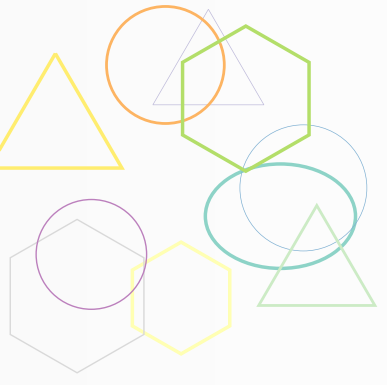[{"shape": "oval", "thickness": 2.5, "radius": 0.97, "center": [0.724, 0.438]}, {"shape": "hexagon", "thickness": 2.5, "radius": 0.73, "center": [0.467, 0.226]}, {"shape": "triangle", "thickness": 0.5, "radius": 0.83, "center": [0.538, 0.81]}, {"shape": "circle", "thickness": 0.5, "radius": 0.82, "center": [0.783, 0.512]}, {"shape": "circle", "thickness": 2, "radius": 0.76, "center": [0.427, 0.831]}, {"shape": "hexagon", "thickness": 2.5, "radius": 0.94, "center": [0.634, 0.744]}, {"shape": "hexagon", "thickness": 1, "radius": 1.0, "center": [0.199, 0.231]}, {"shape": "circle", "thickness": 1, "radius": 0.71, "center": [0.236, 0.339]}, {"shape": "triangle", "thickness": 2, "radius": 0.87, "center": [0.818, 0.293]}, {"shape": "triangle", "thickness": 2.5, "radius": 0.99, "center": [0.143, 0.663]}]